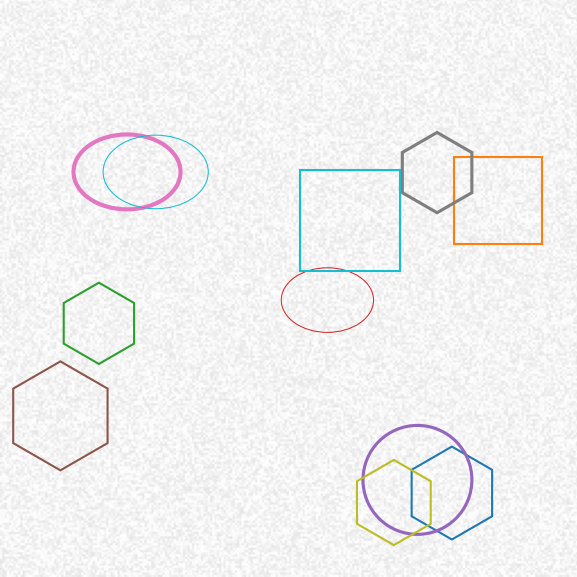[{"shape": "hexagon", "thickness": 1, "radius": 0.4, "center": [0.782, 0.145]}, {"shape": "square", "thickness": 1, "radius": 0.38, "center": [0.862, 0.652]}, {"shape": "hexagon", "thickness": 1, "radius": 0.35, "center": [0.171, 0.439]}, {"shape": "oval", "thickness": 0.5, "radius": 0.4, "center": [0.567, 0.479]}, {"shape": "circle", "thickness": 1.5, "radius": 0.47, "center": [0.723, 0.168]}, {"shape": "hexagon", "thickness": 1, "radius": 0.47, "center": [0.105, 0.279]}, {"shape": "oval", "thickness": 2, "radius": 0.46, "center": [0.22, 0.701]}, {"shape": "hexagon", "thickness": 1.5, "radius": 0.35, "center": [0.757, 0.7]}, {"shape": "hexagon", "thickness": 1, "radius": 0.37, "center": [0.682, 0.129]}, {"shape": "square", "thickness": 1, "radius": 0.44, "center": [0.606, 0.617]}, {"shape": "oval", "thickness": 0.5, "radius": 0.46, "center": [0.27, 0.701]}]